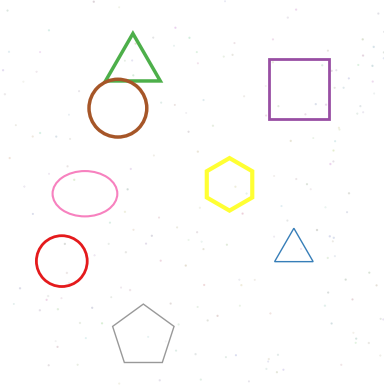[{"shape": "circle", "thickness": 2, "radius": 0.33, "center": [0.161, 0.322]}, {"shape": "triangle", "thickness": 1, "radius": 0.29, "center": [0.763, 0.349]}, {"shape": "triangle", "thickness": 2.5, "radius": 0.41, "center": [0.345, 0.831]}, {"shape": "square", "thickness": 2, "radius": 0.39, "center": [0.777, 0.768]}, {"shape": "hexagon", "thickness": 3, "radius": 0.34, "center": [0.596, 0.521]}, {"shape": "circle", "thickness": 2.5, "radius": 0.38, "center": [0.306, 0.719]}, {"shape": "oval", "thickness": 1.5, "radius": 0.42, "center": [0.221, 0.497]}, {"shape": "pentagon", "thickness": 1, "radius": 0.42, "center": [0.372, 0.126]}]